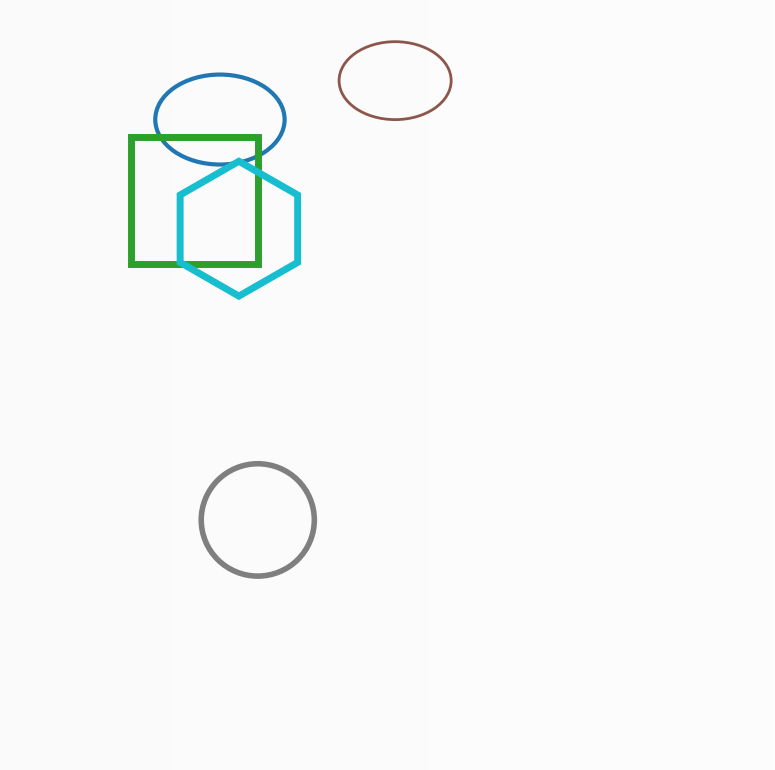[{"shape": "oval", "thickness": 1.5, "radius": 0.42, "center": [0.284, 0.845]}, {"shape": "square", "thickness": 2.5, "radius": 0.41, "center": [0.251, 0.74]}, {"shape": "oval", "thickness": 1, "radius": 0.36, "center": [0.51, 0.895]}, {"shape": "circle", "thickness": 2, "radius": 0.36, "center": [0.333, 0.325]}, {"shape": "hexagon", "thickness": 2.5, "radius": 0.44, "center": [0.308, 0.703]}]